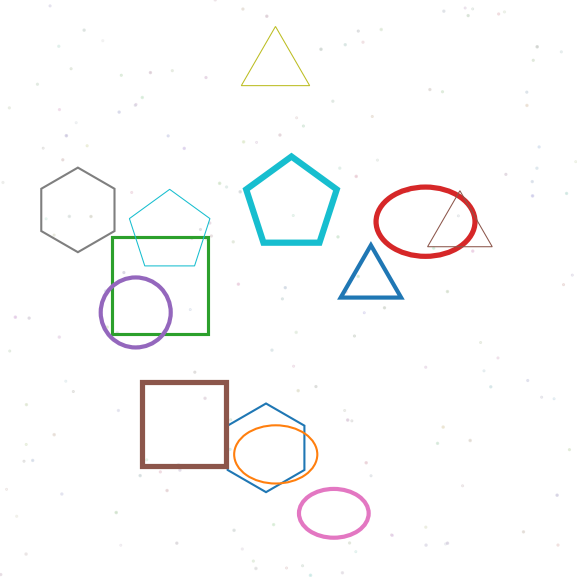[{"shape": "triangle", "thickness": 2, "radius": 0.3, "center": [0.642, 0.514]}, {"shape": "hexagon", "thickness": 1, "radius": 0.38, "center": [0.461, 0.224]}, {"shape": "oval", "thickness": 1, "radius": 0.36, "center": [0.477, 0.212]}, {"shape": "square", "thickness": 1.5, "radius": 0.42, "center": [0.277, 0.505]}, {"shape": "oval", "thickness": 2.5, "radius": 0.43, "center": [0.737, 0.615]}, {"shape": "circle", "thickness": 2, "radius": 0.3, "center": [0.235, 0.458]}, {"shape": "square", "thickness": 2.5, "radius": 0.36, "center": [0.318, 0.265]}, {"shape": "triangle", "thickness": 0.5, "radius": 0.32, "center": [0.796, 0.604]}, {"shape": "oval", "thickness": 2, "radius": 0.3, "center": [0.578, 0.11]}, {"shape": "hexagon", "thickness": 1, "radius": 0.37, "center": [0.135, 0.636]}, {"shape": "triangle", "thickness": 0.5, "radius": 0.34, "center": [0.477, 0.885]}, {"shape": "pentagon", "thickness": 3, "radius": 0.41, "center": [0.505, 0.646]}, {"shape": "pentagon", "thickness": 0.5, "radius": 0.37, "center": [0.294, 0.598]}]